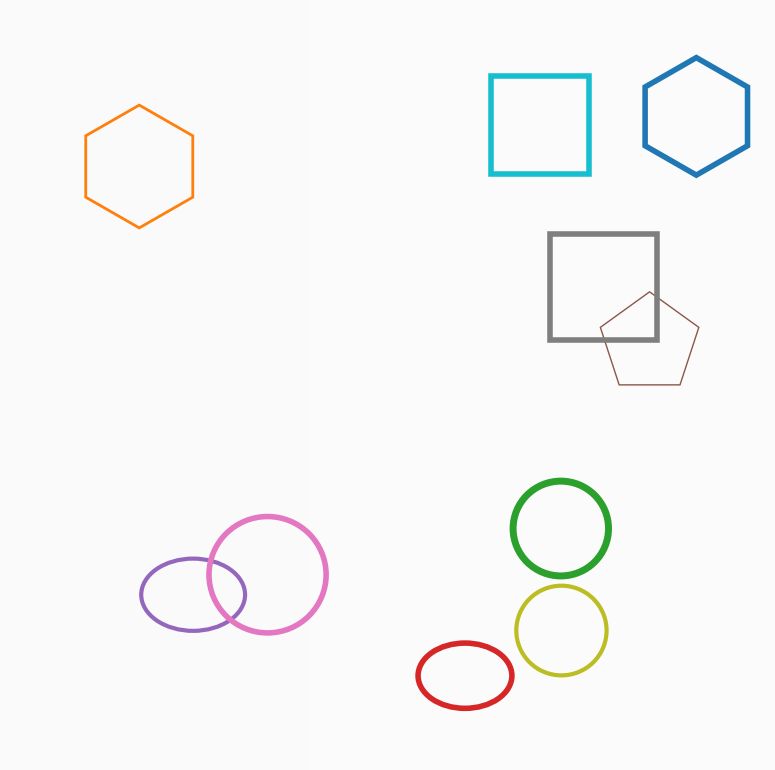[{"shape": "hexagon", "thickness": 2, "radius": 0.38, "center": [0.898, 0.849]}, {"shape": "hexagon", "thickness": 1, "radius": 0.4, "center": [0.18, 0.784]}, {"shape": "circle", "thickness": 2.5, "radius": 0.31, "center": [0.724, 0.314]}, {"shape": "oval", "thickness": 2, "radius": 0.3, "center": [0.6, 0.122]}, {"shape": "oval", "thickness": 1.5, "radius": 0.34, "center": [0.249, 0.228]}, {"shape": "pentagon", "thickness": 0.5, "radius": 0.33, "center": [0.838, 0.554]}, {"shape": "circle", "thickness": 2, "radius": 0.38, "center": [0.345, 0.254]}, {"shape": "square", "thickness": 2, "radius": 0.34, "center": [0.779, 0.627]}, {"shape": "circle", "thickness": 1.5, "radius": 0.29, "center": [0.724, 0.181]}, {"shape": "square", "thickness": 2, "radius": 0.32, "center": [0.697, 0.837]}]